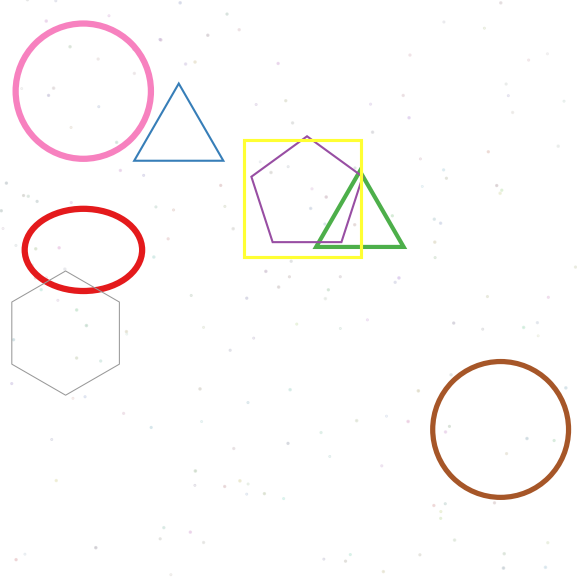[{"shape": "oval", "thickness": 3, "radius": 0.51, "center": [0.144, 0.566]}, {"shape": "triangle", "thickness": 1, "radius": 0.45, "center": [0.31, 0.765]}, {"shape": "triangle", "thickness": 2, "radius": 0.44, "center": [0.623, 0.615]}, {"shape": "pentagon", "thickness": 1, "radius": 0.51, "center": [0.532, 0.662]}, {"shape": "square", "thickness": 1.5, "radius": 0.51, "center": [0.524, 0.656]}, {"shape": "circle", "thickness": 2.5, "radius": 0.59, "center": [0.867, 0.255]}, {"shape": "circle", "thickness": 3, "radius": 0.59, "center": [0.144, 0.841]}, {"shape": "hexagon", "thickness": 0.5, "radius": 0.54, "center": [0.114, 0.422]}]